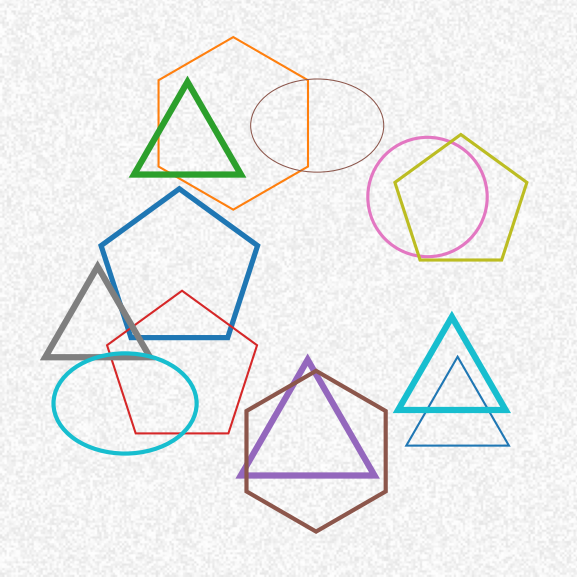[{"shape": "triangle", "thickness": 1, "radius": 0.51, "center": [0.792, 0.279]}, {"shape": "pentagon", "thickness": 2.5, "radius": 0.71, "center": [0.311, 0.53]}, {"shape": "hexagon", "thickness": 1, "radius": 0.75, "center": [0.404, 0.785]}, {"shape": "triangle", "thickness": 3, "radius": 0.53, "center": [0.325, 0.75]}, {"shape": "pentagon", "thickness": 1, "radius": 0.68, "center": [0.315, 0.359]}, {"shape": "triangle", "thickness": 3, "radius": 0.67, "center": [0.533, 0.243]}, {"shape": "hexagon", "thickness": 2, "radius": 0.7, "center": [0.547, 0.218]}, {"shape": "oval", "thickness": 0.5, "radius": 0.58, "center": [0.549, 0.782]}, {"shape": "circle", "thickness": 1.5, "radius": 0.52, "center": [0.74, 0.658]}, {"shape": "triangle", "thickness": 3, "radius": 0.52, "center": [0.169, 0.433]}, {"shape": "pentagon", "thickness": 1.5, "radius": 0.6, "center": [0.798, 0.646]}, {"shape": "oval", "thickness": 2, "radius": 0.62, "center": [0.217, 0.3]}, {"shape": "triangle", "thickness": 3, "radius": 0.54, "center": [0.782, 0.343]}]